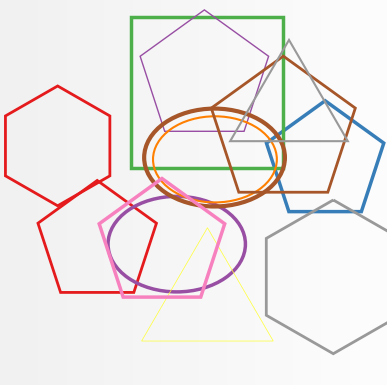[{"shape": "hexagon", "thickness": 2, "radius": 0.78, "center": [0.149, 0.621]}, {"shape": "pentagon", "thickness": 2, "radius": 0.8, "center": [0.251, 0.371]}, {"shape": "pentagon", "thickness": 2.5, "radius": 0.8, "center": [0.839, 0.579]}, {"shape": "square", "thickness": 2.5, "radius": 0.98, "center": [0.534, 0.76]}, {"shape": "oval", "thickness": 2.5, "radius": 0.89, "center": [0.456, 0.366]}, {"shape": "pentagon", "thickness": 1, "radius": 0.87, "center": [0.527, 0.8]}, {"shape": "oval", "thickness": 1.5, "radius": 0.8, "center": [0.555, 0.586]}, {"shape": "triangle", "thickness": 0.5, "radius": 0.98, "center": [0.535, 0.212]}, {"shape": "oval", "thickness": 3, "radius": 0.91, "center": [0.554, 0.591]}, {"shape": "pentagon", "thickness": 2, "radius": 0.98, "center": [0.731, 0.659]}, {"shape": "pentagon", "thickness": 2.5, "radius": 0.85, "center": [0.418, 0.366]}, {"shape": "hexagon", "thickness": 2, "radius": 1.0, "center": [0.86, 0.281]}, {"shape": "triangle", "thickness": 1.5, "radius": 0.88, "center": [0.746, 0.721]}]